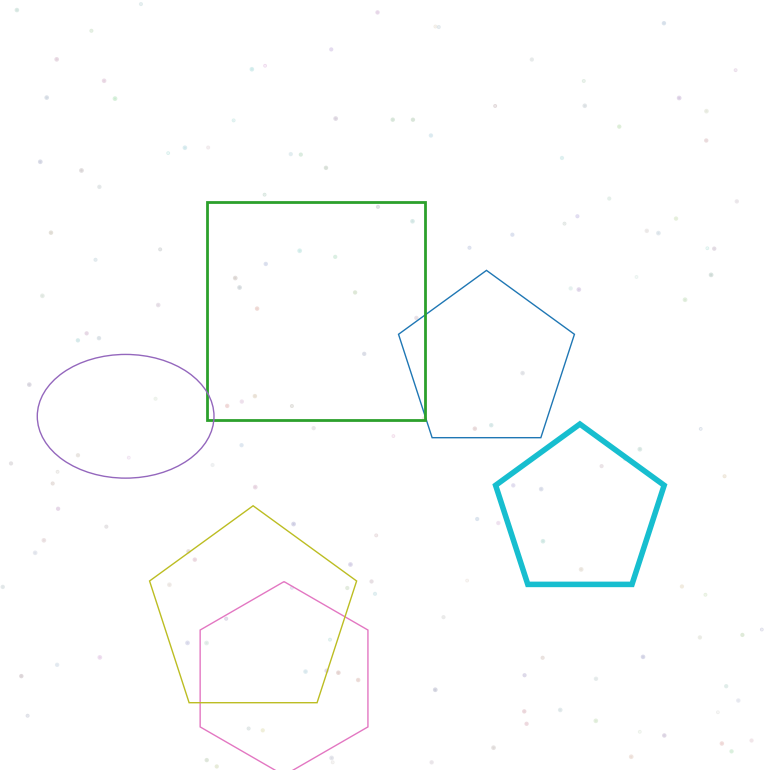[{"shape": "pentagon", "thickness": 0.5, "radius": 0.6, "center": [0.632, 0.529]}, {"shape": "square", "thickness": 1, "radius": 0.71, "center": [0.411, 0.596]}, {"shape": "oval", "thickness": 0.5, "radius": 0.57, "center": [0.163, 0.459]}, {"shape": "hexagon", "thickness": 0.5, "radius": 0.63, "center": [0.369, 0.119]}, {"shape": "pentagon", "thickness": 0.5, "radius": 0.71, "center": [0.329, 0.202]}, {"shape": "pentagon", "thickness": 2, "radius": 0.58, "center": [0.753, 0.334]}]